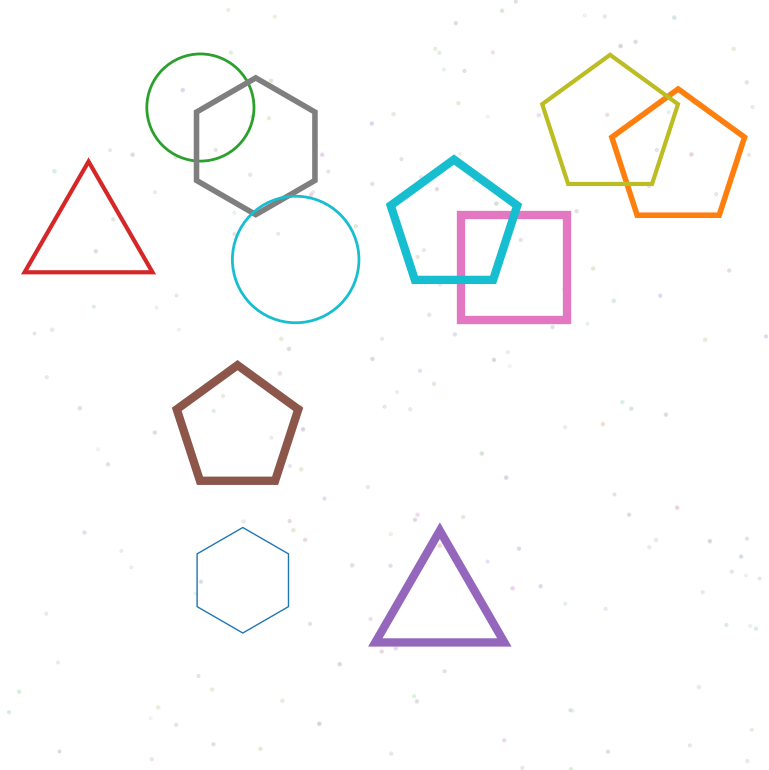[{"shape": "hexagon", "thickness": 0.5, "radius": 0.34, "center": [0.315, 0.246]}, {"shape": "pentagon", "thickness": 2, "radius": 0.45, "center": [0.881, 0.794]}, {"shape": "circle", "thickness": 1, "radius": 0.35, "center": [0.26, 0.86]}, {"shape": "triangle", "thickness": 1.5, "radius": 0.48, "center": [0.115, 0.694]}, {"shape": "triangle", "thickness": 3, "radius": 0.48, "center": [0.571, 0.214]}, {"shape": "pentagon", "thickness": 3, "radius": 0.41, "center": [0.308, 0.443]}, {"shape": "square", "thickness": 3, "radius": 0.34, "center": [0.667, 0.652]}, {"shape": "hexagon", "thickness": 2, "radius": 0.44, "center": [0.332, 0.81]}, {"shape": "pentagon", "thickness": 1.5, "radius": 0.46, "center": [0.792, 0.836]}, {"shape": "circle", "thickness": 1, "radius": 0.41, "center": [0.384, 0.663]}, {"shape": "pentagon", "thickness": 3, "radius": 0.43, "center": [0.59, 0.706]}]